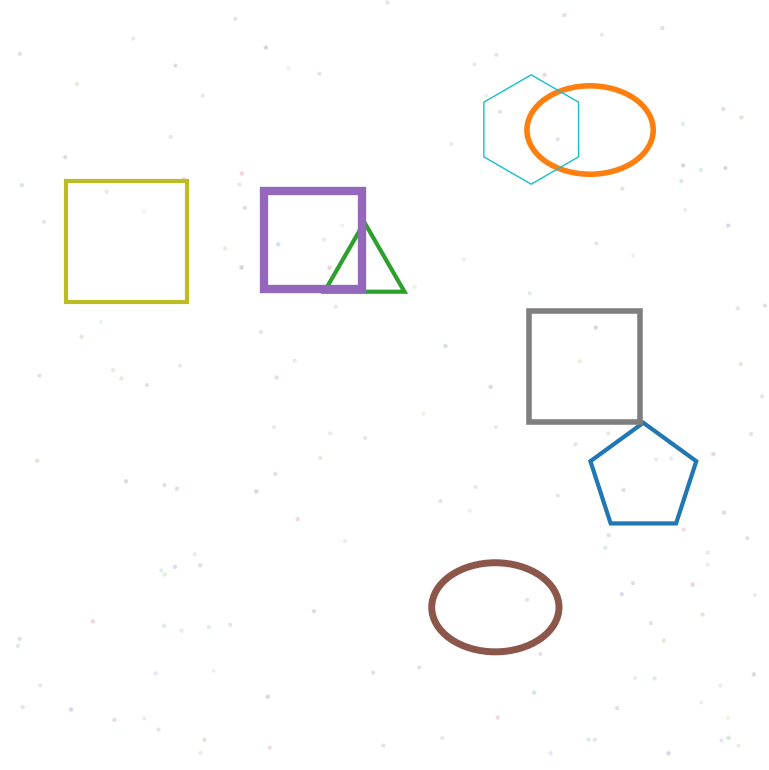[{"shape": "pentagon", "thickness": 1.5, "radius": 0.36, "center": [0.836, 0.379]}, {"shape": "oval", "thickness": 2, "radius": 0.41, "center": [0.766, 0.831]}, {"shape": "triangle", "thickness": 1.5, "radius": 0.3, "center": [0.473, 0.651]}, {"shape": "square", "thickness": 3, "radius": 0.32, "center": [0.407, 0.688]}, {"shape": "oval", "thickness": 2.5, "radius": 0.41, "center": [0.643, 0.211]}, {"shape": "square", "thickness": 2, "radius": 0.36, "center": [0.759, 0.525]}, {"shape": "square", "thickness": 1.5, "radius": 0.39, "center": [0.164, 0.686]}, {"shape": "hexagon", "thickness": 0.5, "radius": 0.35, "center": [0.69, 0.832]}]